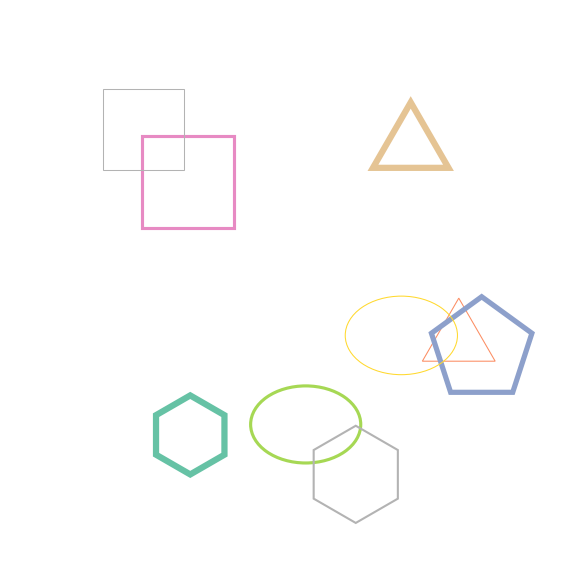[{"shape": "hexagon", "thickness": 3, "radius": 0.34, "center": [0.329, 0.246]}, {"shape": "triangle", "thickness": 0.5, "radius": 0.36, "center": [0.794, 0.41]}, {"shape": "pentagon", "thickness": 2.5, "radius": 0.46, "center": [0.834, 0.394]}, {"shape": "square", "thickness": 1.5, "radius": 0.4, "center": [0.326, 0.684]}, {"shape": "oval", "thickness": 1.5, "radius": 0.48, "center": [0.529, 0.264]}, {"shape": "oval", "thickness": 0.5, "radius": 0.49, "center": [0.695, 0.418]}, {"shape": "triangle", "thickness": 3, "radius": 0.38, "center": [0.711, 0.746]}, {"shape": "square", "thickness": 0.5, "radius": 0.35, "center": [0.249, 0.774]}, {"shape": "hexagon", "thickness": 1, "radius": 0.42, "center": [0.616, 0.178]}]